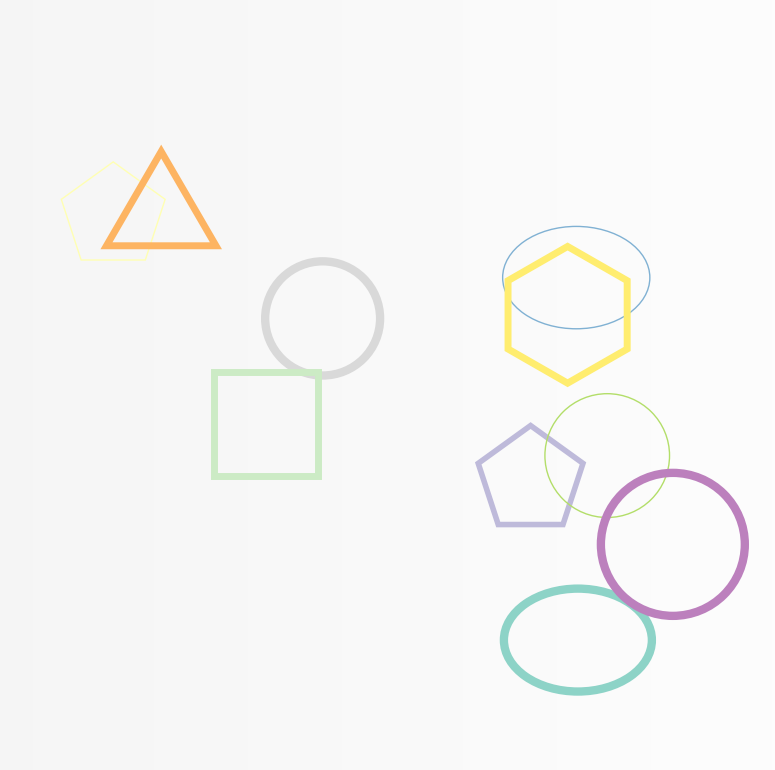[{"shape": "oval", "thickness": 3, "radius": 0.48, "center": [0.746, 0.169]}, {"shape": "pentagon", "thickness": 0.5, "radius": 0.35, "center": [0.146, 0.719]}, {"shape": "pentagon", "thickness": 2, "radius": 0.36, "center": [0.685, 0.376]}, {"shape": "oval", "thickness": 0.5, "radius": 0.47, "center": [0.744, 0.639]}, {"shape": "triangle", "thickness": 2.5, "radius": 0.41, "center": [0.208, 0.722]}, {"shape": "circle", "thickness": 0.5, "radius": 0.4, "center": [0.784, 0.408]}, {"shape": "circle", "thickness": 3, "radius": 0.37, "center": [0.416, 0.586]}, {"shape": "circle", "thickness": 3, "radius": 0.46, "center": [0.868, 0.293]}, {"shape": "square", "thickness": 2.5, "radius": 0.34, "center": [0.344, 0.45]}, {"shape": "hexagon", "thickness": 2.5, "radius": 0.44, "center": [0.732, 0.591]}]